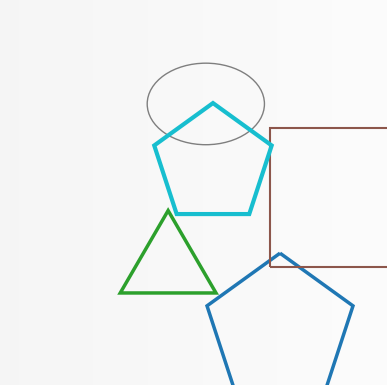[{"shape": "pentagon", "thickness": 2.5, "radius": 0.99, "center": [0.723, 0.144]}, {"shape": "triangle", "thickness": 2.5, "radius": 0.71, "center": [0.434, 0.31]}, {"shape": "square", "thickness": 1.5, "radius": 0.9, "center": [0.878, 0.486]}, {"shape": "oval", "thickness": 1, "radius": 0.76, "center": [0.531, 0.73]}, {"shape": "pentagon", "thickness": 3, "radius": 0.8, "center": [0.55, 0.573]}]